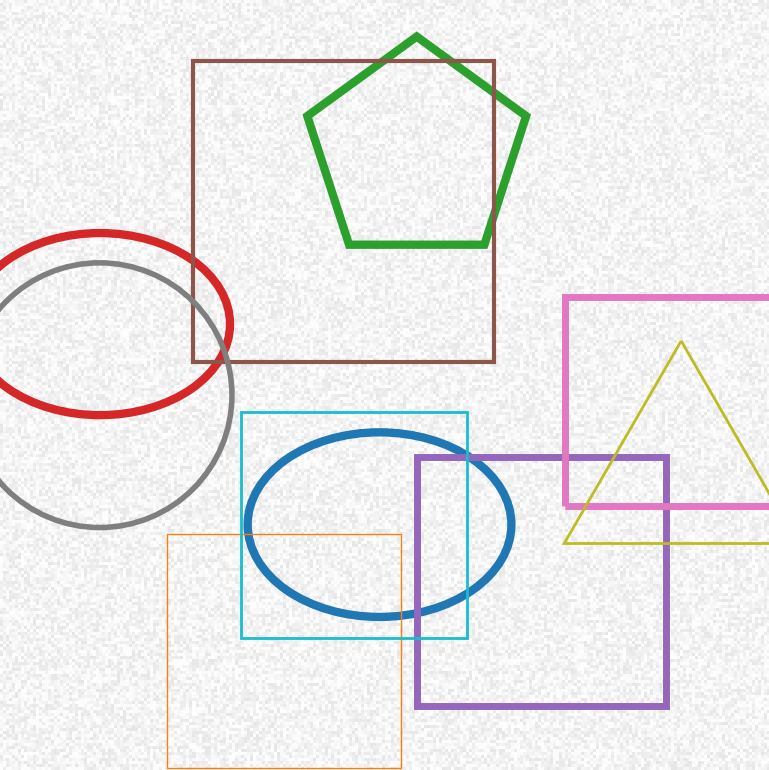[{"shape": "oval", "thickness": 3, "radius": 0.86, "center": [0.493, 0.319]}, {"shape": "square", "thickness": 0.5, "radius": 0.76, "center": [0.369, 0.155]}, {"shape": "pentagon", "thickness": 3, "radius": 0.75, "center": [0.541, 0.803]}, {"shape": "oval", "thickness": 3, "radius": 0.84, "center": [0.13, 0.579]}, {"shape": "square", "thickness": 2.5, "radius": 0.81, "center": [0.703, 0.245]}, {"shape": "square", "thickness": 1.5, "radius": 0.98, "center": [0.446, 0.726]}, {"shape": "square", "thickness": 2.5, "radius": 0.68, "center": [0.87, 0.478]}, {"shape": "circle", "thickness": 2, "radius": 0.86, "center": [0.129, 0.487]}, {"shape": "triangle", "thickness": 1, "radius": 0.88, "center": [0.885, 0.382]}, {"shape": "square", "thickness": 1, "radius": 0.73, "center": [0.46, 0.318]}]